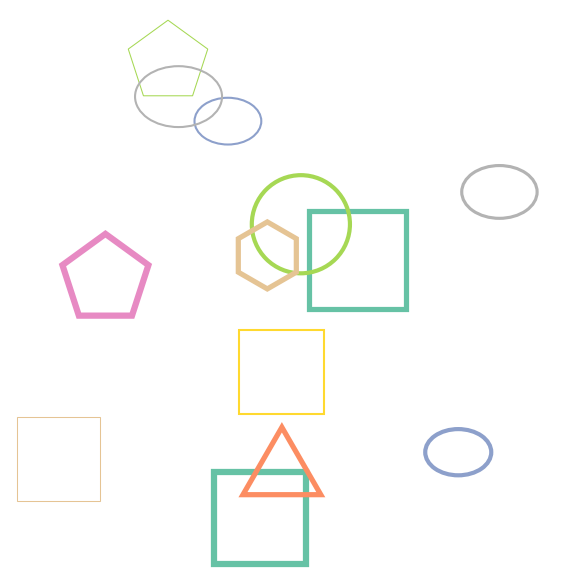[{"shape": "square", "thickness": 2.5, "radius": 0.42, "center": [0.619, 0.549]}, {"shape": "square", "thickness": 3, "radius": 0.4, "center": [0.45, 0.102]}, {"shape": "triangle", "thickness": 2.5, "radius": 0.39, "center": [0.488, 0.181]}, {"shape": "oval", "thickness": 1, "radius": 0.29, "center": [0.395, 0.789]}, {"shape": "oval", "thickness": 2, "radius": 0.29, "center": [0.793, 0.216]}, {"shape": "pentagon", "thickness": 3, "radius": 0.39, "center": [0.183, 0.516]}, {"shape": "pentagon", "thickness": 0.5, "radius": 0.36, "center": [0.291, 0.892]}, {"shape": "circle", "thickness": 2, "radius": 0.42, "center": [0.521, 0.611]}, {"shape": "square", "thickness": 1, "radius": 0.36, "center": [0.487, 0.356]}, {"shape": "square", "thickness": 0.5, "radius": 0.36, "center": [0.102, 0.204]}, {"shape": "hexagon", "thickness": 2.5, "radius": 0.29, "center": [0.463, 0.557]}, {"shape": "oval", "thickness": 1.5, "radius": 0.33, "center": [0.865, 0.667]}, {"shape": "oval", "thickness": 1, "radius": 0.38, "center": [0.309, 0.832]}]